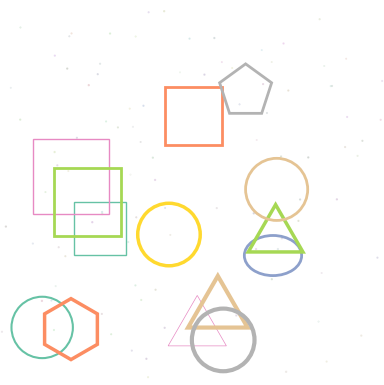[{"shape": "circle", "thickness": 1.5, "radius": 0.4, "center": [0.11, 0.15]}, {"shape": "square", "thickness": 1, "radius": 0.34, "center": [0.26, 0.406]}, {"shape": "square", "thickness": 2, "radius": 0.37, "center": [0.503, 0.699]}, {"shape": "hexagon", "thickness": 2.5, "radius": 0.4, "center": [0.184, 0.145]}, {"shape": "oval", "thickness": 2, "radius": 0.37, "center": [0.709, 0.336]}, {"shape": "triangle", "thickness": 0.5, "radius": 0.44, "center": [0.512, 0.145]}, {"shape": "square", "thickness": 1, "radius": 0.49, "center": [0.184, 0.542]}, {"shape": "triangle", "thickness": 2.5, "radius": 0.41, "center": [0.716, 0.387]}, {"shape": "square", "thickness": 2, "radius": 0.44, "center": [0.227, 0.476]}, {"shape": "circle", "thickness": 2.5, "radius": 0.41, "center": [0.439, 0.391]}, {"shape": "triangle", "thickness": 3, "radius": 0.45, "center": [0.566, 0.194]}, {"shape": "circle", "thickness": 2, "radius": 0.4, "center": [0.719, 0.508]}, {"shape": "pentagon", "thickness": 2, "radius": 0.36, "center": [0.638, 0.763]}, {"shape": "circle", "thickness": 3, "radius": 0.41, "center": [0.58, 0.117]}]